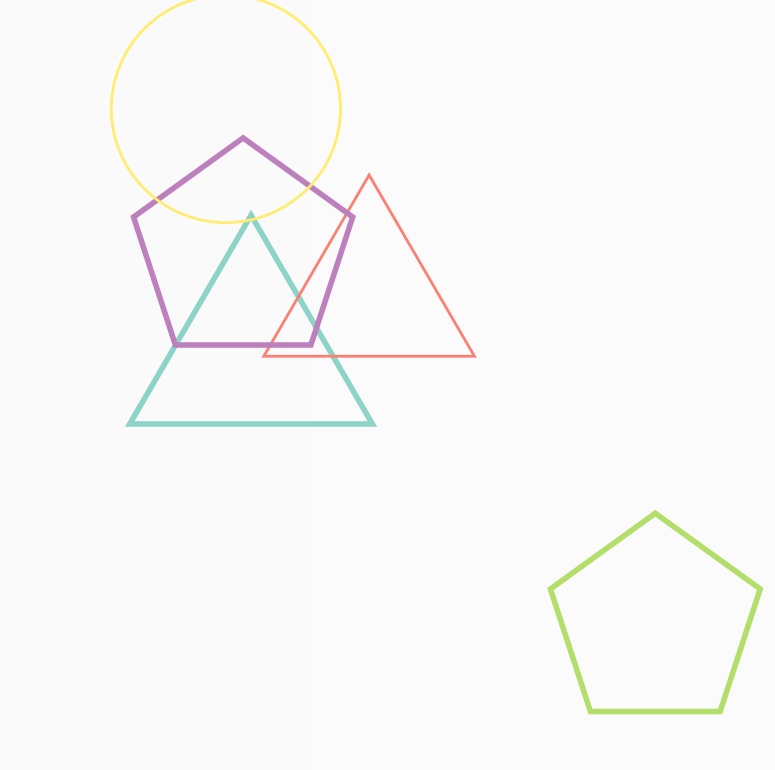[{"shape": "triangle", "thickness": 2, "radius": 0.9, "center": [0.324, 0.54]}, {"shape": "triangle", "thickness": 1, "radius": 0.78, "center": [0.476, 0.616]}, {"shape": "pentagon", "thickness": 2, "radius": 0.71, "center": [0.846, 0.191]}, {"shape": "pentagon", "thickness": 2, "radius": 0.74, "center": [0.314, 0.672]}, {"shape": "circle", "thickness": 1, "radius": 0.74, "center": [0.291, 0.859]}]